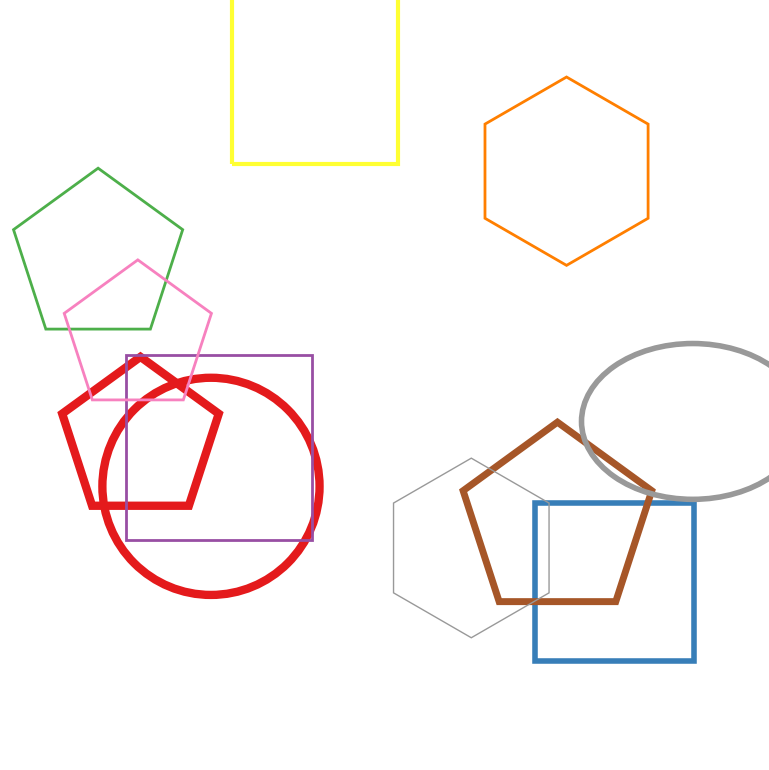[{"shape": "circle", "thickness": 3, "radius": 0.71, "center": [0.274, 0.368]}, {"shape": "pentagon", "thickness": 3, "radius": 0.53, "center": [0.182, 0.43]}, {"shape": "square", "thickness": 2, "radius": 0.51, "center": [0.798, 0.244]}, {"shape": "pentagon", "thickness": 1, "radius": 0.58, "center": [0.127, 0.666]}, {"shape": "square", "thickness": 1, "radius": 0.6, "center": [0.285, 0.419]}, {"shape": "hexagon", "thickness": 1, "radius": 0.61, "center": [0.736, 0.778]}, {"shape": "square", "thickness": 1.5, "radius": 0.54, "center": [0.409, 0.895]}, {"shape": "pentagon", "thickness": 2.5, "radius": 0.64, "center": [0.724, 0.323]}, {"shape": "pentagon", "thickness": 1, "radius": 0.5, "center": [0.179, 0.562]}, {"shape": "oval", "thickness": 2, "radius": 0.72, "center": [0.9, 0.453]}, {"shape": "hexagon", "thickness": 0.5, "radius": 0.58, "center": [0.612, 0.288]}]